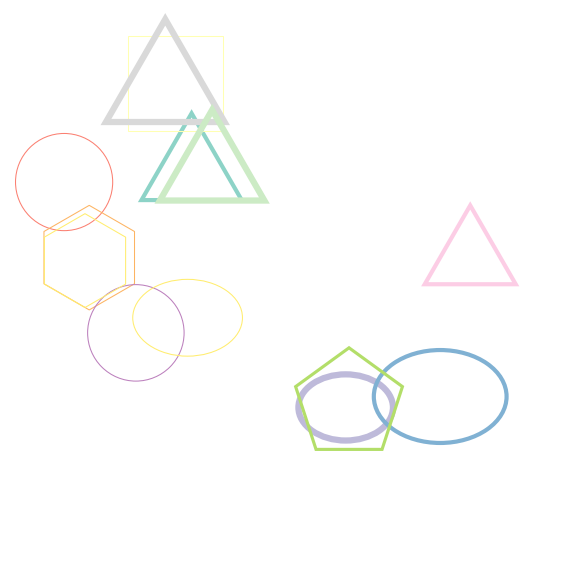[{"shape": "triangle", "thickness": 2, "radius": 0.5, "center": [0.332, 0.703]}, {"shape": "square", "thickness": 0.5, "radius": 0.41, "center": [0.304, 0.854]}, {"shape": "oval", "thickness": 3, "radius": 0.41, "center": [0.599, 0.294]}, {"shape": "circle", "thickness": 0.5, "radius": 0.42, "center": [0.111, 0.684]}, {"shape": "oval", "thickness": 2, "radius": 0.57, "center": [0.762, 0.313]}, {"shape": "hexagon", "thickness": 0.5, "radius": 0.45, "center": [0.155, 0.553]}, {"shape": "pentagon", "thickness": 1.5, "radius": 0.49, "center": [0.604, 0.3]}, {"shape": "triangle", "thickness": 2, "radius": 0.45, "center": [0.814, 0.552]}, {"shape": "triangle", "thickness": 3, "radius": 0.59, "center": [0.286, 0.847]}, {"shape": "circle", "thickness": 0.5, "radius": 0.42, "center": [0.235, 0.423]}, {"shape": "triangle", "thickness": 3, "radius": 0.52, "center": [0.367, 0.704]}, {"shape": "hexagon", "thickness": 0.5, "radius": 0.41, "center": [0.147, 0.548]}, {"shape": "oval", "thickness": 0.5, "radius": 0.47, "center": [0.325, 0.449]}]